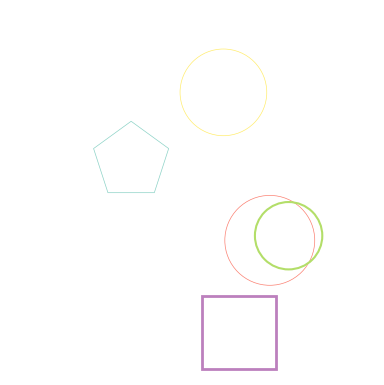[{"shape": "pentagon", "thickness": 0.5, "radius": 0.51, "center": [0.341, 0.582]}, {"shape": "circle", "thickness": 0.5, "radius": 0.58, "center": [0.701, 0.376]}, {"shape": "circle", "thickness": 1.5, "radius": 0.44, "center": [0.75, 0.388]}, {"shape": "square", "thickness": 2, "radius": 0.48, "center": [0.62, 0.136]}, {"shape": "circle", "thickness": 0.5, "radius": 0.56, "center": [0.58, 0.76]}]